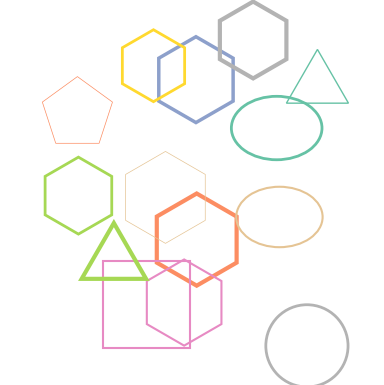[{"shape": "oval", "thickness": 2, "radius": 0.59, "center": [0.719, 0.667]}, {"shape": "triangle", "thickness": 1, "radius": 0.47, "center": [0.825, 0.779]}, {"shape": "pentagon", "thickness": 0.5, "radius": 0.48, "center": [0.201, 0.705]}, {"shape": "hexagon", "thickness": 3, "radius": 0.6, "center": [0.511, 0.378]}, {"shape": "hexagon", "thickness": 2.5, "radius": 0.56, "center": [0.509, 0.793]}, {"shape": "hexagon", "thickness": 1.5, "radius": 0.56, "center": [0.478, 0.214]}, {"shape": "square", "thickness": 1.5, "radius": 0.56, "center": [0.379, 0.21]}, {"shape": "triangle", "thickness": 3, "radius": 0.48, "center": [0.296, 0.324]}, {"shape": "hexagon", "thickness": 2, "radius": 0.5, "center": [0.204, 0.492]}, {"shape": "hexagon", "thickness": 2, "radius": 0.47, "center": [0.399, 0.829]}, {"shape": "hexagon", "thickness": 0.5, "radius": 0.6, "center": [0.43, 0.487]}, {"shape": "oval", "thickness": 1.5, "radius": 0.56, "center": [0.726, 0.436]}, {"shape": "hexagon", "thickness": 3, "radius": 0.5, "center": [0.658, 0.896]}, {"shape": "circle", "thickness": 2, "radius": 0.53, "center": [0.797, 0.102]}]